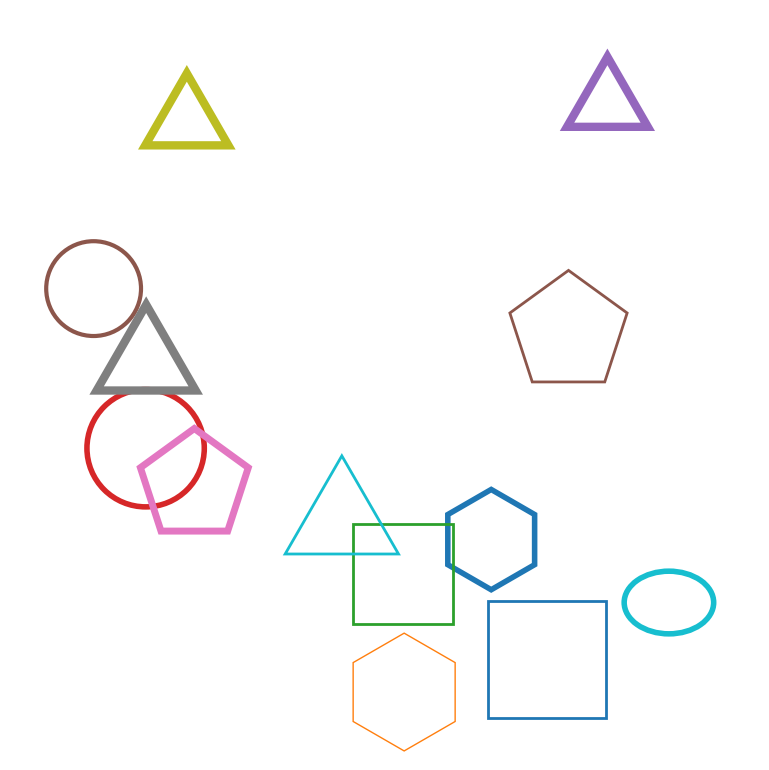[{"shape": "hexagon", "thickness": 2, "radius": 0.33, "center": [0.638, 0.299]}, {"shape": "square", "thickness": 1, "radius": 0.38, "center": [0.71, 0.143]}, {"shape": "hexagon", "thickness": 0.5, "radius": 0.38, "center": [0.525, 0.101]}, {"shape": "square", "thickness": 1, "radius": 0.32, "center": [0.524, 0.255]}, {"shape": "circle", "thickness": 2, "radius": 0.38, "center": [0.189, 0.418]}, {"shape": "triangle", "thickness": 3, "radius": 0.3, "center": [0.789, 0.866]}, {"shape": "circle", "thickness": 1.5, "radius": 0.31, "center": [0.122, 0.625]}, {"shape": "pentagon", "thickness": 1, "radius": 0.4, "center": [0.738, 0.569]}, {"shape": "pentagon", "thickness": 2.5, "radius": 0.37, "center": [0.252, 0.37]}, {"shape": "triangle", "thickness": 3, "radius": 0.37, "center": [0.19, 0.53]}, {"shape": "triangle", "thickness": 3, "radius": 0.31, "center": [0.243, 0.842]}, {"shape": "triangle", "thickness": 1, "radius": 0.42, "center": [0.444, 0.323]}, {"shape": "oval", "thickness": 2, "radius": 0.29, "center": [0.869, 0.218]}]